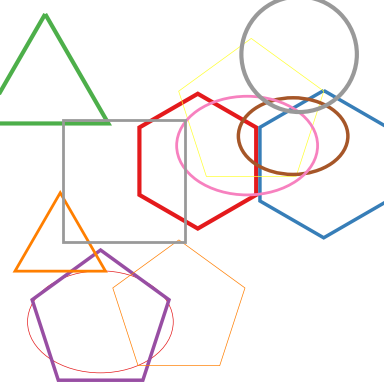[{"shape": "hexagon", "thickness": 3, "radius": 0.88, "center": [0.514, 0.581]}, {"shape": "oval", "thickness": 0.5, "radius": 0.95, "center": [0.261, 0.164]}, {"shape": "hexagon", "thickness": 2.5, "radius": 0.96, "center": [0.841, 0.574]}, {"shape": "triangle", "thickness": 3, "radius": 0.95, "center": [0.117, 0.774]}, {"shape": "pentagon", "thickness": 2.5, "radius": 0.93, "center": [0.261, 0.164]}, {"shape": "pentagon", "thickness": 0.5, "radius": 0.9, "center": [0.465, 0.196]}, {"shape": "triangle", "thickness": 2, "radius": 0.68, "center": [0.156, 0.364]}, {"shape": "pentagon", "thickness": 0.5, "radius": 0.99, "center": [0.653, 0.702]}, {"shape": "oval", "thickness": 2.5, "radius": 0.71, "center": [0.761, 0.646]}, {"shape": "oval", "thickness": 2, "radius": 0.92, "center": [0.642, 0.622]}, {"shape": "square", "thickness": 2, "radius": 0.79, "center": [0.323, 0.531]}, {"shape": "circle", "thickness": 3, "radius": 0.75, "center": [0.777, 0.859]}]